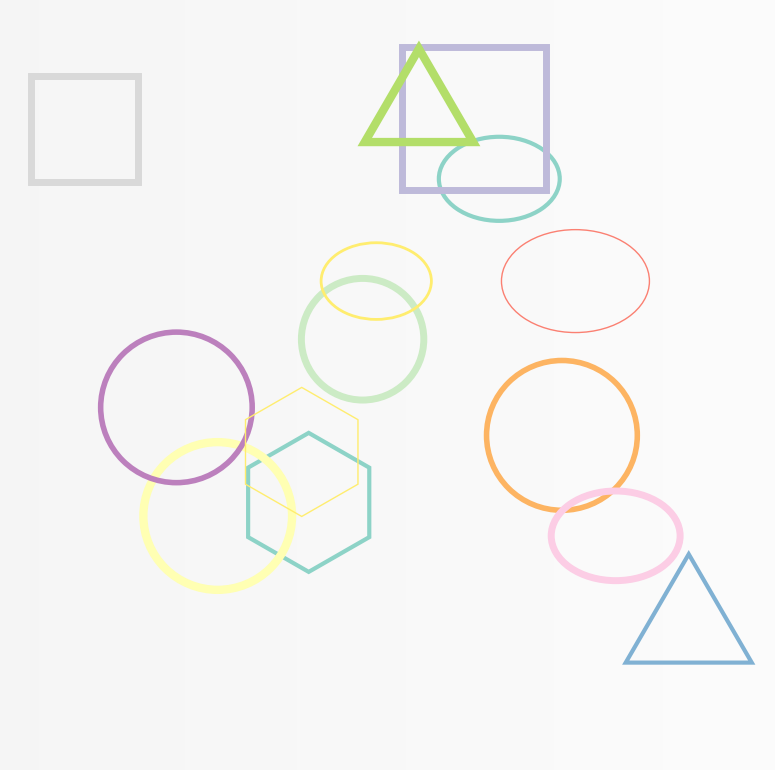[{"shape": "oval", "thickness": 1.5, "radius": 0.39, "center": [0.644, 0.768]}, {"shape": "hexagon", "thickness": 1.5, "radius": 0.45, "center": [0.398, 0.348]}, {"shape": "circle", "thickness": 3, "radius": 0.48, "center": [0.281, 0.33]}, {"shape": "square", "thickness": 2.5, "radius": 0.47, "center": [0.612, 0.846]}, {"shape": "oval", "thickness": 0.5, "radius": 0.48, "center": [0.743, 0.635]}, {"shape": "triangle", "thickness": 1.5, "radius": 0.47, "center": [0.889, 0.186]}, {"shape": "circle", "thickness": 2, "radius": 0.49, "center": [0.725, 0.435]}, {"shape": "triangle", "thickness": 3, "radius": 0.4, "center": [0.541, 0.856]}, {"shape": "oval", "thickness": 2.5, "radius": 0.42, "center": [0.794, 0.304]}, {"shape": "square", "thickness": 2.5, "radius": 0.35, "center": [0.109, 0.833]}, {"shape": "circle", "thickness": 2, "radius": 0.49, "center": [0.228, 0.471]}, {"shape": "circle", "thickness": 2.5, "radius": 0.39, "center": [0.468, 0.559]}, {"shape": "hexagon", "thickness": 0.5, "radius": 0.42, "center": [0.389, 0.413]}, {"shape": "oval", "thickness": 1, "radius": 0.36, "center": [0.485, 0.635]}]